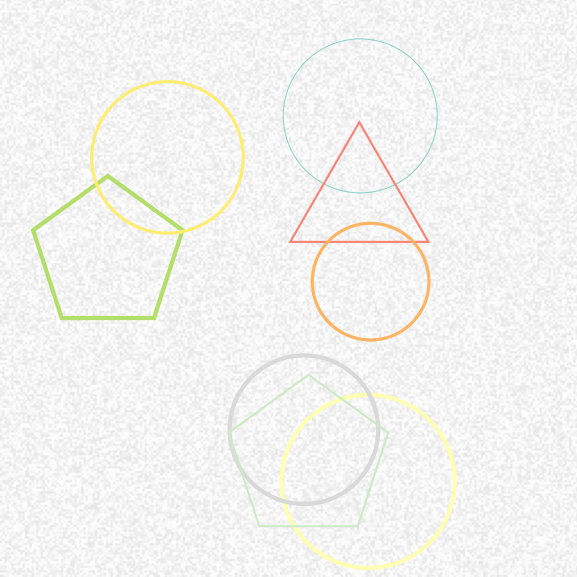[{"shape": "circle", "thickness": 0.5, "radius": 0.67, "center": [0.624, 0.798]}, {"shape": "circle", "thickness": 2, "radius": 0.75, "center": [0.638, 0.165]}, {"shape": "triangle", "thickness": 1, "radius": 0.69, "center": [0.622, 0.649]}, {"shape": "circle", "thickness": 1.5, "radius": 0.51, "center": [0.642, 0.512]}, {"shape": "pentagon", "thickness": 2, "radius": 0.68, "center": [0.187, 0.558]}, {"shape": "circle", "thickness": 2, "radius": 0.64, "center": [0.526, 0.255]}, {"shape": "pentagon", "thickness": 1, "radius": 0.73, "center": [0.534, 0.205]}, {"shape": "circle", "thickness": 1.5, "radius": 0.66, "center": [0.29, 0.727]}]